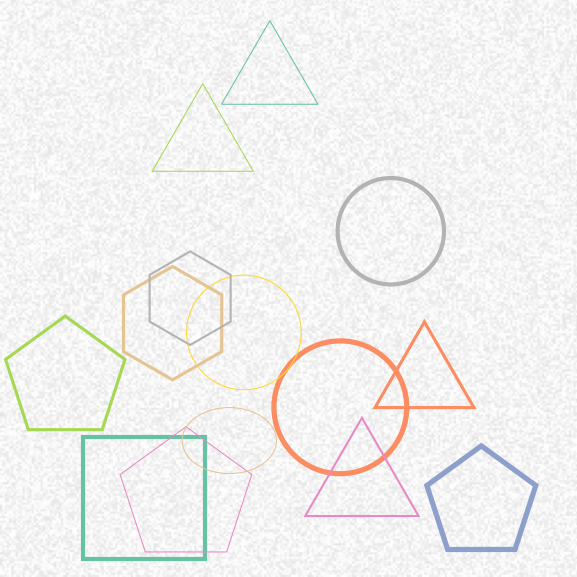[{"shape": "triangle", "thickness": 0.5, "radius": 0.48, "center": [0.467, 0.867]}, {"shape": "square", "thickness": 2, "radius": 0.53, "center": [0.249, 0.136]}, {"shape": "triangle", "thickness": 1.5, "radius": 0.49, "center": [0.735, 0.343]}, {"shape": "circle", "thickness": 2.5, "radius": 0.58, "center": [0.589, 0.294]}, {"shape": "pentagon", "thickness": 2.5, "radius": 0.5, "center": [0.833, 0.128]}, {"shape": "triangle", "thickness": 1, "radius": 0.57, "center": [0.627, 0.162]}, {"shape": "pentagon", "thickness": 0.5, "radius": 0.6, "center": [0.322, 0.14]}, {"shape": "pentagon", "thickness": 1.5, "radius": 0.54, "center": [0.113, 0.343]}, {"shape": "triangle", "thickness": 0.5, "radius": 0.51, "center": [0.351, 0.753]}, {"shape": "circle", "thickness": 0.5, "radius": 0.5, "center": [0.422, 0.423]}, {"shape": "hexagon", "thickness": 1.5, "radius": 0.49, "center": [0.299, 0.44]}, {"shape": "oval", "thickness": 0.5, "radius": 0.41, "center": [0.397, 0.236]}, {"shape": "hexagon", "thickness": 1, "radius": 0.41, "center": [0.329, 0.483]}, {"shape": "circle", "thickness": 2, "radius": 0.46, "center": [0.677, 0.599]}]